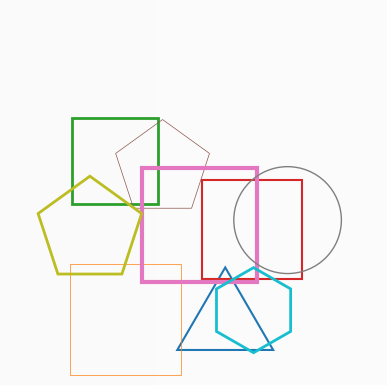[{"shape": "triangle", "thickness": 1.5, "radius": 0.71, "center": [0.581, 0.162]}, {"shape": "square", "thickness": 0.5, "radius": 0.72, "center": [0.324, 0.171]}, {"shape": "square", "thickness": 2, "radius": 0.56, "center": [0.297, 0.582]}, {"shape": "square", "thickness": 1.5, "radius": 0.64, "center": [0.65, 0.404]}, {"shape": "pentagon", "thickness": 0.5, "radius": 0.64, "center": [0.42, 0.562]}, {"shape": "square", "thickness": 3, "radius": 0.74, "center": [0.514, 0.415]}, {"shape": "circle", "thickness": 1, "radius": 0.69, "center": [0.742, 0.428]}, {"shape": "pentagon", "thickness": 2, "radius": 0.7, "center": [0.232, 0.402]}, {"shape": "hexagon", "thickness": 2, "radius": 0.55, "center": [0.654, 0.194]}]